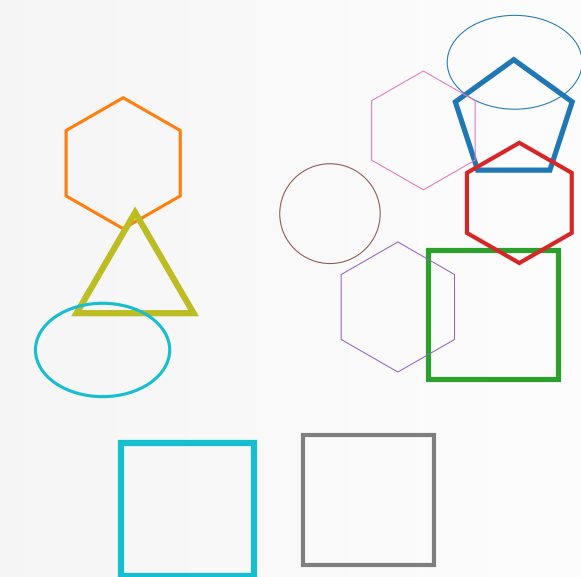[{"shape": "oval", "thickness": 0.5, "radius": 0.58, "center": [0.885, 0.891]}, {"shape": "pentagon", "thickness": 2.5, "radius": 0.53, "center": [0.884, 0.79]}, {"shape": "hexagon", "thickness": 1.5, "radius": 0.57, "center": [0.212, 0.716]}, {"shape": "square", "thickness": 2.5, "radius": 0.56, "center": [0.848, 0.454]}, {"shape": "hexagon", "thickness": 2, "radius": 0.52, "center": [0.894, 0.648]}, {"shape": "hexagon", "thickness": 0.5, "radius": 0.56, "center": [0.684, 0.468]}, {"shape": "circle", "thickness": 0.5, "radius": 0.43, "center": [0.568, 0.629]}, {"shape": "hexagon", "thickness": 0.5, "radius": 0.51, "center": [0.728, 0.773]}, {"shape": "square", "thickness": 2, "radius": 0.56, "center": [0.634, 0.133]}, {"shape": "triangle", "thickness": 3, "radius": 0.58, "center": [0.232, 0.515]}, {"shape": "square", "thickness": 3, "radius": 0.57, "center": [0.323, 0.116]}, {"shape": "oval", "thickness": 1.5, "radius": 0.58, "center": [0.176, 0.393]}]